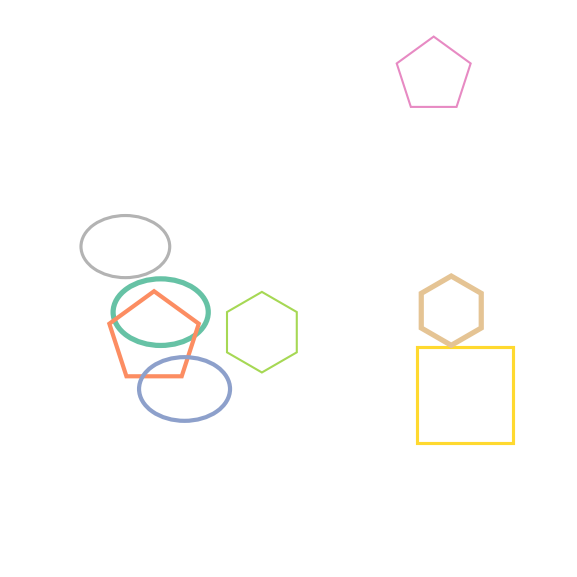[{"shape": "oval", "thickness": 2.5, "radius": 0.41, "center": [0.278, 0.459]}, {"shape": "pentagon", "thickness": 2, "radius": 0.41, "center": [0.267, 0.413]}, {"shape": "oval", "thickness": 2, "radius": 0.39, "center": [0.32, 0.326]}, {"shape": "pentagon", "thickness": 1, "radius": 0.34, "center": [0.751, 0.868]}, {"shape": "hexagon", "thickness": 1, "radius": 0.35, "center": [0.453, 0.424]}, {"shape": "square", "thickness": 1.5, "radius": 0.42, "center": [0.805, 0.316]}, {"shape": "hexagon", "thickness": 2.5, "radius": 0.3, "center": [0.781, 0.461]}, {"shape": "oval", "thickness": 1.5, "radius": 0.38, "center": [0.217, 0.572]}]